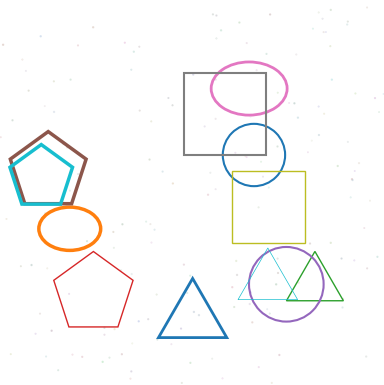[{"shape": "triangle", "thickness": 2, "radius": 0.51, "center": [0.5, 0.174]}, {"shape": "circle", "thickness": 1.5, "radius": 0.4, "center": [0.66, 0.597]}, {"shape": "oval", "thickness": 2.5, "radius": 0.4, "center": [0.181, 0.406]}, {"shape": "triangle", "thickness": 1, "radius": 0.43, "center": [0.818, 0.262]}, {"shape": "pentagon", "thickness": 1, "radius": 0.54, "center": [0.243, 0.238]}, {"shape": "circle", "thickness": 1.5, "radius": 0.48, "center": [0.744, 0.262]}, {"shape": "pentagon", "thickness": 2.5, "radius": 0.52, "center": [0.125, 0.555]}, {"shape": "oval", "thickness": 2, "radius": 0.49, "center": [0.647, 0.77]}, {"shape": "square", "thickness": 1.5, "radius": 0.54, "center": [0.584, 0.704]}, {"shape": "square", "thickness": 1, "radius": 0.47, "center": [0.698, 0.462]}, {"shape": "triangle", "thickness": 0.5, "radius": 0.45, "center": [0.696, 0.266]}, {"shape": "pentagon", "thickness": 2.5, "radius": 0.43, "center": [0.107, 0.539]}]